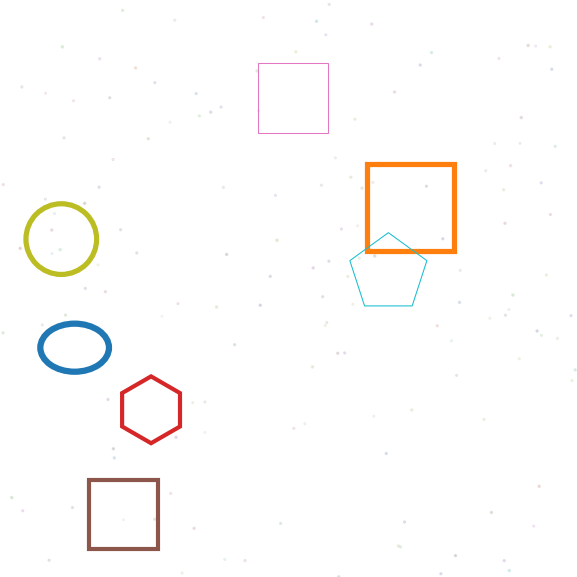[{"shape": "oval", "thickness": 3, "radius": 0.3, "center": [0.129, 0.397]}, {"shape": "square", "thickness": 2.5, "radius": 0.38, "center": [0.711, 0.64]}, {"shape": "hexagon", "thickness": 2, "radius": 0.29, "center": [0.262, 0.29]}, {"shape": "square", "thickness": 2, "radius": 0.3, "center": [0.213, 0.107]}, {"shape": "square", "thickness": 0.5, "radius": 0.3, "center": [0.507, 0.83]}, {"shape": "circle", "thickness": 2.5, "radius": 0.31, "center": [0.106, 0.585]}, {"shape": "pentagon", "thickness": 0.5, "radius": 0.35, "center": [0.672, 0.526]}]